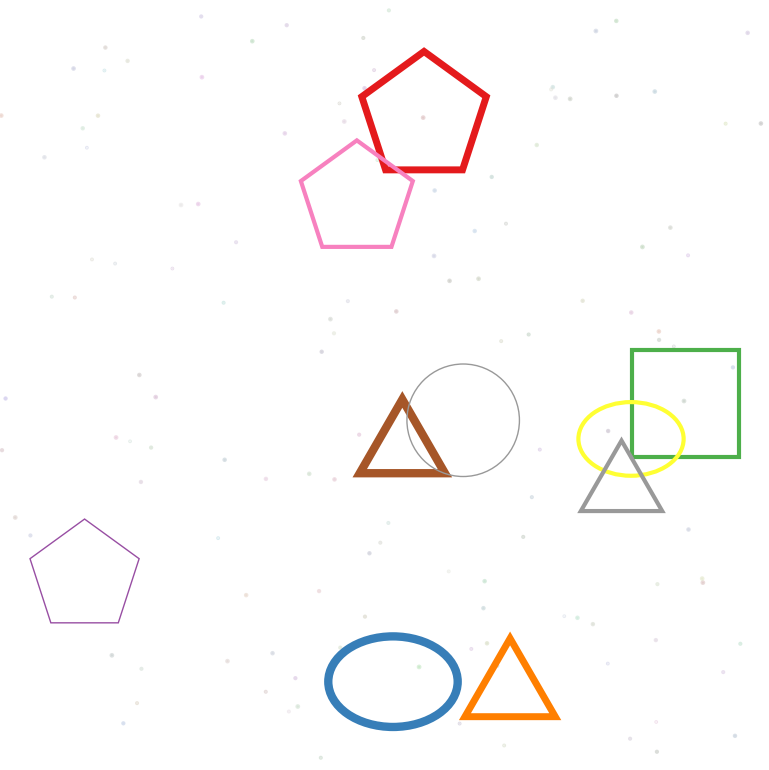[{"shape": "pentagon", "thickness": 2.5, "radius": 0.42, "center": [0.551, 0.848]}, {"shape": "oval", "thickness": 3, "radius": 0.42, "center": [0.51, 0.115]}, {"shape": "square", "thickness": 1.5, "radius": 0.35, "center": [0.891, 0.476]}, {"shape": "pentagon", "thickness": 0.5, "radius": 0.37, "center": [0.11, 0.251]}, {"shape": "triangle", "thickness": 2.5, "radius": 0.34, "center": [0.662, 0.103]}, {"shape": "oval", "thickness": 1.5, "radius": 0.34, "center": [0.82, 0.43]}, {"shape": "triangle", "thickness": 3, "radius": 0.32, "center": [0.523, 0.417]}, {"shape": "pentagon", "thickness": 1.5, "radius": 0.38, "center": [0.463, 0.741]}, {"shape": "triangle", "thickness": 1.5, "radius": 0.31, "center": [0.807, 0.367]}, {"shape": "circle", "thickness": 0.5, "radius": 0.37, "center": [0.602, 0.454]}]